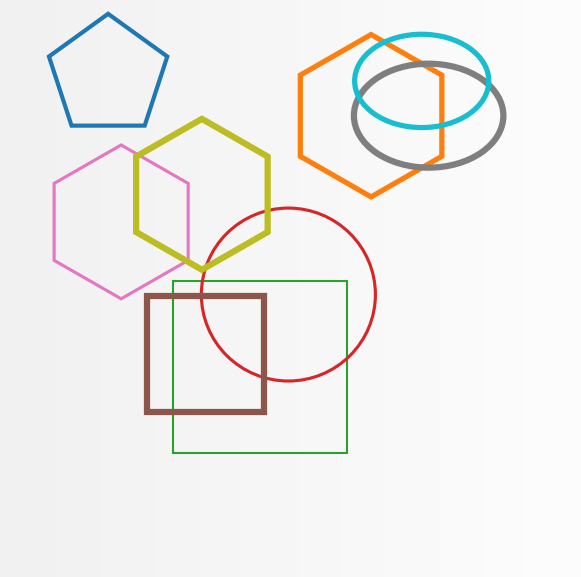[{"shape": "pentagon", "thickness": 2, "radius": 0.54, "center": [0.186, 0.868]}, {"shape": "hexagon", "thickness": 2.5, "radius": 0.7, "center": [0.638, 0.799]}, {"shape": "square", "thickness": 1, "radius": 0.75, "center": [0.447, 0.363]}, {"shape": "circle", "thickness": 1.5, "radius": 0.75, "center": [0.496, 0.489]}, {"shape": "square", "thickness": 3, "radius": 0.5, "center": [0.353, 0.386]}, {"shape": "hexagon", "thickness": 1.5, "radius": 0.67, "center": [0.208, 0.615]}, {"shape": "oval", "thickness": 3, "radius": 0.64, "center": [0.737, 0.799]}, {"shape": "hexagon", "thickness": 3, "radius": 0.65, "center": [0.347, 0.663]}, {"shape": "oval", "thickness": 2.5, "radius": 0.58, "center": [0.726, 0.859]}]